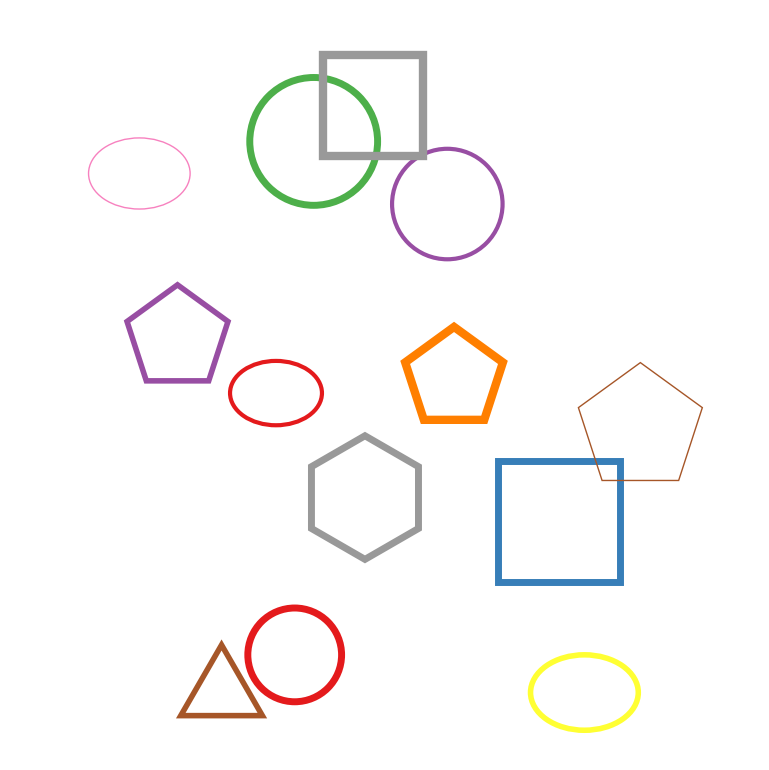[{"shape": "oval", "thickness": 1.5, "radius": 0.3, "center": [0.358, 0.489]}, {"shape": "circle", "thickness": 2.5, "radius": 0.3, "center": [0.383, 0.149]}, {"shape": "square", "thickness": 2.5, "radius": 0.4, "center": [0.726, 0.323]}, {"shape": "circle", "thickness": 2.5, "radius": 0.42, "center": [0.407, 0.816]}, {"shape": "pentagon", "thickness": 2, "radius": 0.34, "center": [0.231, 0.561]}, {"shape": "circle", "thickness": 1.5, "radius": 0.36, "center": [0.581, 0.735]}, {"shape": "pentagon", "thickness": 3, "radius": 0.33, "center": [0.59, 0.509]}, {"shape": "oval", "thickness": 2, "radius": 0.35, "center": [0.759, 0.101]}, {"shape": "triangle", "thickness": 2, "radius": 0.31, "center": [0.288, 0.101]}, {"shape": "pentagon", "thickness": 0.5, "radius": 0.42, "center": [0.832, 0.444]}, {"shape": "oval", "thickness": 0.5, "radius": 0.33, "center": [0.181, 0.775]}, {"shape": "hexagon", "thickness": 2.5, "radius": 0.4, "center": [0.474, 0.354]}, {"shape": "square", "thickness": 3, "radius": 0.33, "center": [0.484, 0.863]}]